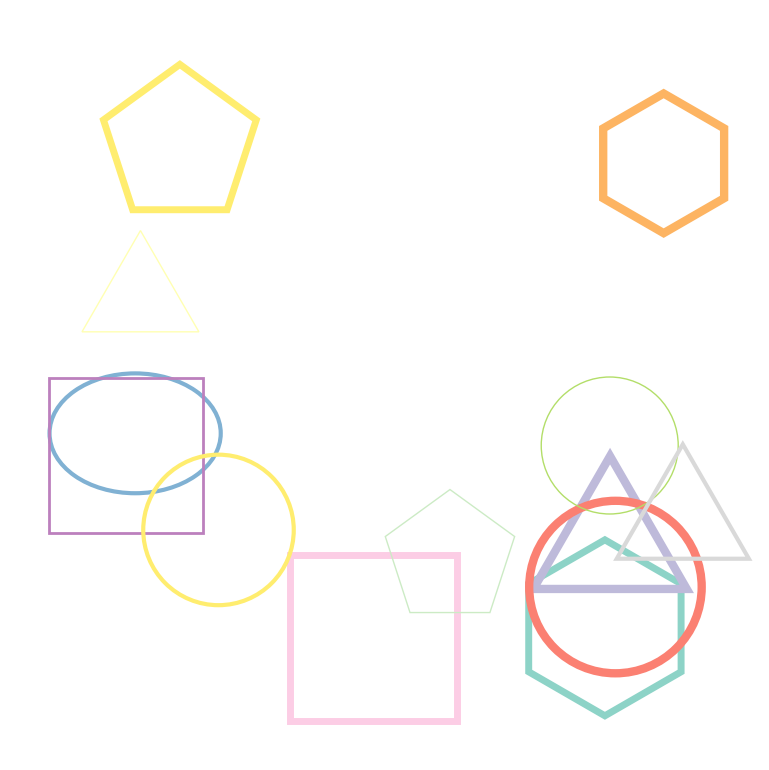[{"shape": "hexagon", "thickness": 2.5, "radius": 0.57, "center": [0.786, 0.185]}, {"shape": "triangle", "thickness": 0.5, "radius": 0.44, "center": [0.182, 0.613]}, {"shape": "triangle", "thickness": 3, "radius": 0.58, "center": [0.792, 0.293]}, {"shape": "circle", "thickness": 3, "radius": 0.56, "center": [0.799, 0.238]}, {"shape": "oval", "thickness": 1.5, "radius": 0.56, "center": [0.175, 0.437]}, {"shape": "hexagon", "thickness": 3, "radius": 0.45, "center": [0.862, 0.788]}, {"shape": "circle", "thickness": 0.5, "radius": 0.44, "center": [0.792, 0.421]}, {"shape": "square", "thickness": 2.5, "radius": 0.54, "center": [0.485, 0.171]}, {"shape": "triangle", "thickness": 1.5, "radius": 0.5, "center": [0.887, 0.324]}, {"shape": "square", "thickness": 1, "radius": 0.5, "center": [0.164, 0.409]}, {"shape": "pentagon", "thickness": 0.5, "radius": 0.44, "center": [0.584, 0.276]}, {"shape": "pentagon", "thickness": 2.5, "radius": 0.52, "center": [0.234, 0.812]}, {"shape": "circle", "thickness": 1.5, "radius": 0.49, "center": [0.284, 0.312]}]